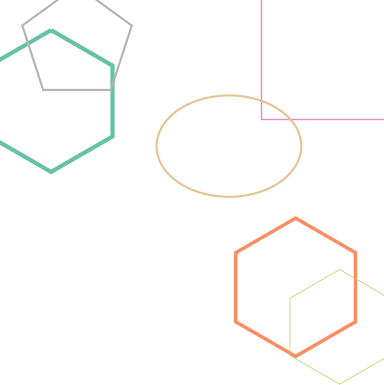[{"shape": "hexagon", "thickness": 3, "radius": 0.92, "center": [0.133, 0.738]}, {"shape": "hexagon", "thickness": 2.5, "radius": 0.9, "center": [0.768, 0.254]}, {"shape": "square", "thickness": 1, "radius": 0.89, "center": [0.855, 0.87]}, {"shape": "hexagon", "thickness": 0.5, "radius": 0.74, "center": [0.882, 0.151]}, {"shape": "oval", "thickness": 1.5, "radius": 0.94, "center": [0.595, 0.62]}, {"shape": "pentagon", "thickness": 1.5, "radius": 0.75, "center": [0.2, 0.887]}]